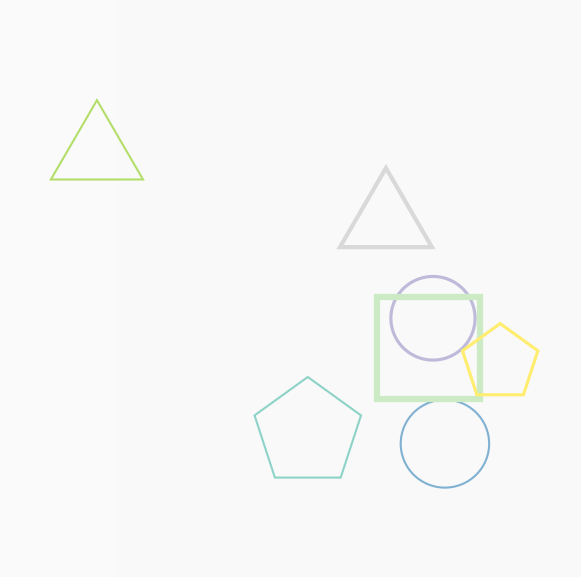[{"shape": "pentagon", "thickness": 1, "radius": 0.48, "center": [0.53, 0.25]}, {"shape": "circle", "thickness": 1.5, "radius": 0.36, "center": [0.745, 0.448]}, {"shape": "circle", "thickness": 1, "radius": 0.38, "center": [0.765, 0.231]}, {"shape": "triangle", "thickness": 1, "radius": 0.46, "center": [0.167, 0.734]}, {"shape": "triangle", "thickness": 2, "radius": 0.46, "center": [0.664, 0.617]}, {"shape": "square", "thickness": 3, "radius": 0.44, "center": [0.737, 0.397]}, {"shape": "pentagon", "thickness": 1.5, "radius": 0.34, "center": [0.861, 0.371]}]